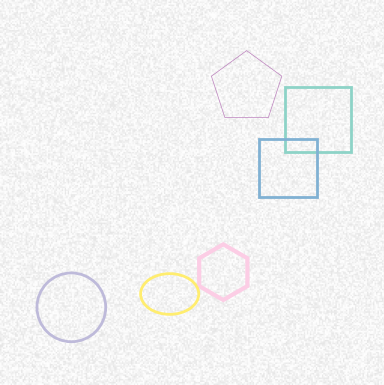[{"shape": "square", "thickness": 2, "radius": 0.42, "center": [0.826, 0.69]}, {"shape": "circle", "thickness": 2, "radius": 0.45, "center": [0.185, 0.202]}, {"shape": "square", "thickness": 2, "radius": 0.38, "center": [0.748, 0.563]}, {"shape": "hexagon", "thickness": 3, "radius": 0.36, "center": [0.58, 0.293]}, {"shape": "pentagon", "thickness": 0.5, "radius": 0.48, "center": [0.641, 0.772]}, {"shape": "oval", "thickness": 2, "radius": 0.38, "center": [0.441, 0.236]}]